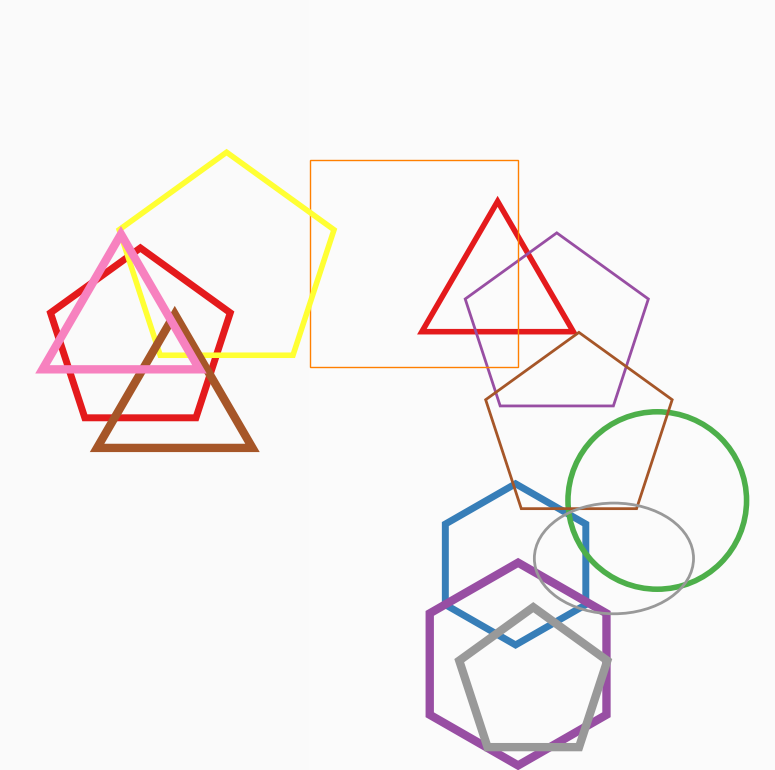[{"shape": "pentagon", "thickness": 2.5, "radius": 0.61, "center": [0.181, 0.556]}, {"shape": "triangle", "thickness": 2, "radius": 0.56, "center": [0.642, 0.626]}, {"shape": "hexagon", "thickness": 2.5, "radius": 0.52, "center": [0.665, 0.267]}, {"shape": "circle", "thickness": 2, "radius": 0.58, "center": [0.848, 0.35]}, {"shape": "pentagon", "thickness": 1, "radius": 0.62, "center": [0.718, 0.573]}, {"shape": "hexagon", "thickness": 3, "radius": 0.66, "center": [0.669, 0.138]}, {"shape": "square", "thickness": 0.5, "radius": 0.67, "center": [0.534, 0.658]}, {"shape": "pentagon", "thickness": 2, "radius": 0.73, "center": [0.292, 0.657]}, {"shape": "triangle", "thickness": 3, "radius": 0.58, "center": [0.226, 0.476]}, {"shape": "pentagon", "thickness": 1, "radius": 0.63, "center": [0.747, 0.442]}, {"shape": "triangle", "thickness": 3, "radius": 0.58, "center": [0.156, 0.579]}, {"shape": "oval", "thickness": 1, "radius": 0.51, "center": [0.792, 0.275]}, {"shape": "pentagon", "thickness": 3, "radius": 0.5, "center": [0.688, 0.111]}]